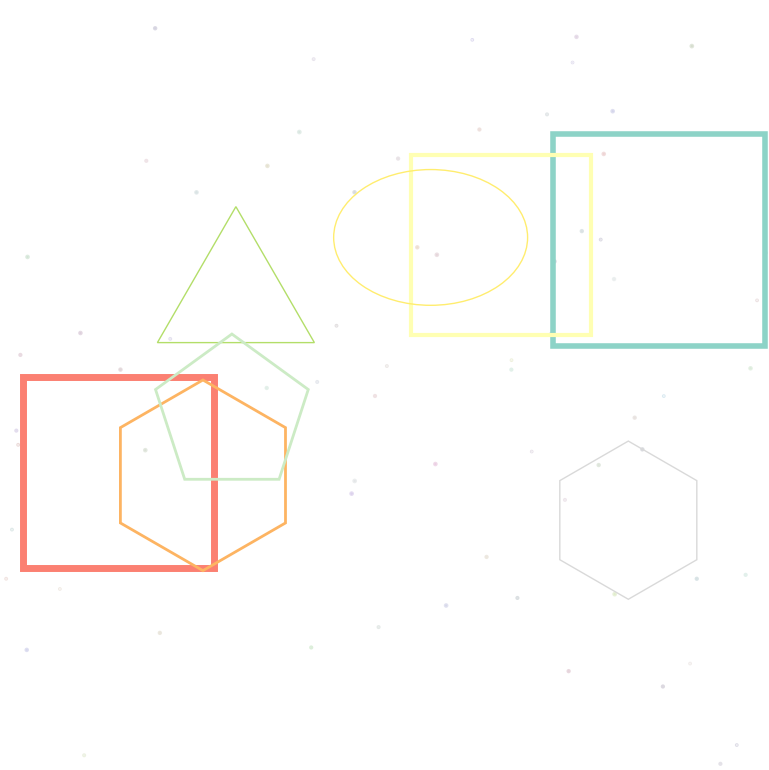[{"shape": "square", "thickness": 2, "radius": 0.69, "center": [0.856, 0.688]}, {"shape": "square", "thickness": 1.5, "radius": 0.58, "center": [0.651, 0.682]}, {"shape": "square", "thickness": 2.5, "radius": 0.62, "center": [0.154, 0.387]}, {"shape": "hexagon", "thickness": 1, "radius": 0.62, "center": [0.264, 0.383]}, {"shape": "triangle", "thickness": 0.5, "radius": 0.59, "center": [0.306, 0.614]}, {"shape": "hexagon", "thickness": 0.5, "radius": 0.51, "center": [0.816, 0.324]}, {"shape": "pentagon", "thickness": 1, "radius": 0.52, "center": [0.301, 0.462]}, {"shape": "oval", "thickness": 0.5, "radius": 0.63, "center": [0.559, 0.692]}]